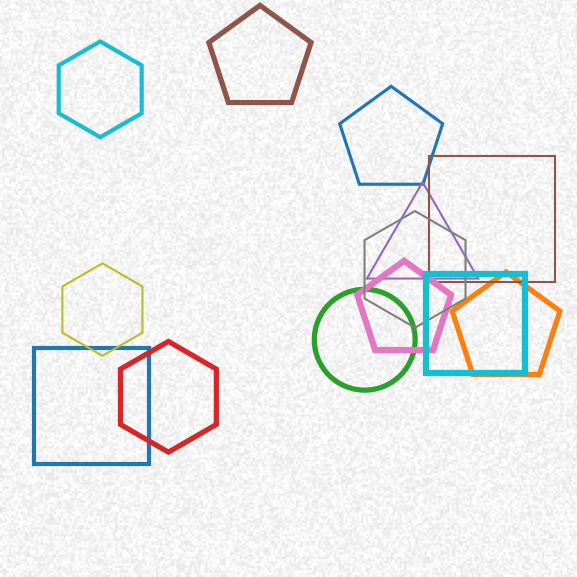[{"shape": "square", "thickness": 2, "radius": 0.5, "center": [0.159, 0.296]}, {"shape": "pentagon", "thickness": 1.5, "radius": 0.47, "center": [0.677, 0.756]}, {"shape": "pentagon", "thickness": 2.5, "radius": 0.49, "center": [0.876, 0.43]}, {"shape": "circle", "thickness": 2.5, "radius": 0.44, "center": [0.632, 0.411]}, {"shape": "hexagon", "thickness": 2.5, "radius": 0.48, "center": [0.292, 0.312]}, {"shape": "triangle", "thickness": 1, "radius": 0.56, "center": [0.732, 0.572]}, {"shape": "square", "thickness": 1, "radius": 0.54, "center": [0.852, 0.619]}, {"shape": "pentagon", "thickness": 2.5, "radius": 0.47, "center": [0.45, 0.897]}, {"shape": "pentagon", "thickness": 3, "radius": 0.43, "center": [0.7, 0.462]}, {"shape": "hexagon", "thickness": 1, "radius": 0.5, "center": [0.719, 0.533]}, {"shape": "hexagon", "thickness": 1, "radius": 0.4, "center": [0.177, 0.463]}, {"shape": "square", "thickness": 3, "radius": 0.43, "center": [0.824, 0.439]}, {"shape": "hexagon", "thickness": 2, "radius": 0.41, "center": [0.174, 0.844]}]